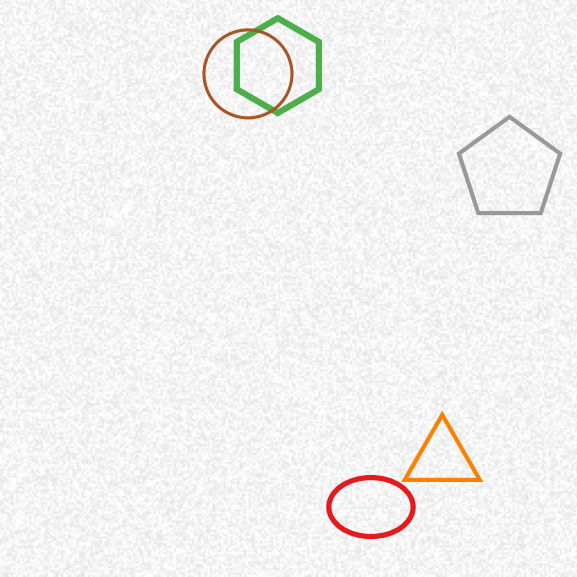[{"shape": "oval", "thickness": 2.5, "radius": 0.36, "center": [0.642, 0.121]}, {"shape": "hexagon", "thickness": 3, "radius": 0.41, "center": [0.481, 0.886]}, {"shape": "triangle", "thickness": 2, "radius": 0.38, "center": [0.766, 0.206]}, {"shape": "circle", "thickness": 1.5, "radius": 0.38, "center": [0.429, 0.871]}, {"shape": "pentagon", "thickness": 2, "radius": 0.46, "center": [0.882, 0.705]}]